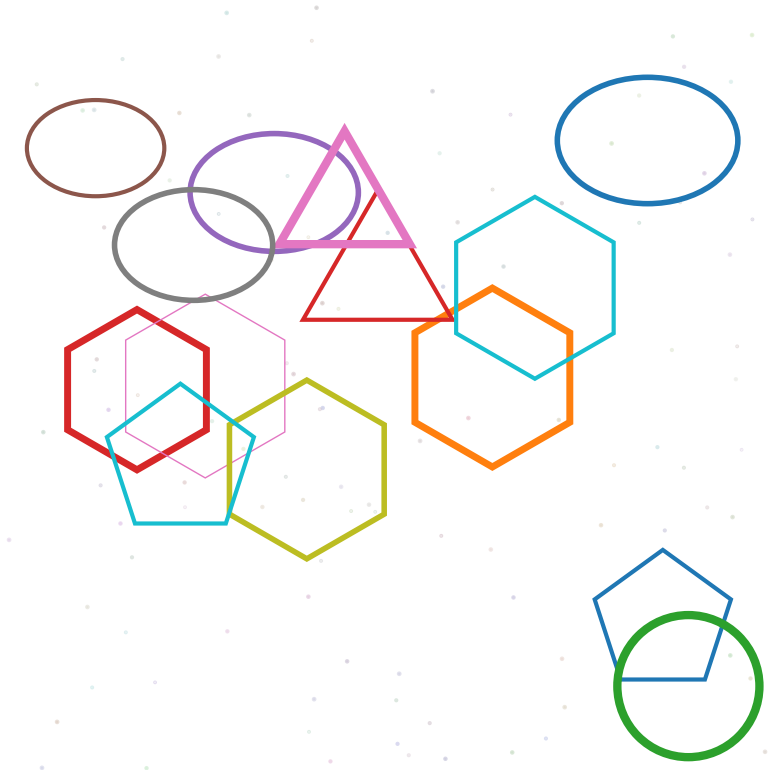[{"shape": "oval", "thickness": 2, "radius": 0.59, "center": [0.841, 0.818]}, {"shape": "pentagon", "thickness": 1.5, "radius": 0.47, "center": [0.861, 0.193]}, {"shape": "hexagon", "thickness": 2.5, "radius": 0.58, "center": [0.639, 0.51]}, {"shape": "circle", "thickness": 3, "radius": 0.46, "center": [0.894, 0.109]}, {"shape": "triangle", "thickness": 1.5, "radius": 0.56, "center": [0.491, 0.641]}, {"shape": "hexagon", "thickness": 2.5, "radius": 0.52, "center": [0.178, 0.494]}, {"shape": "oval", "thickness": 2, "radius": 0.55, "center": [0.356, 0.75]}, {"shape": "oval", "thickness": 1.5, "radius": 0.45, "center": [0.124, 0.808]}, {"shape": "hexagon", "thickness": 0.5, "radius": 0.6, "center": [0.267, 0.499]}, {"shape": "triangle", "thickness": 3, "radius": 0.49, "center": [0.448, 0.732]}, {"shape": "oval", "thickness": 2, "radius": 0.51, "center": [0.251, 0.682]}, {"shape": "hexagon", "thickness": 2, "radius": 0.58, "center": [0.398, 0.39]}, {"shape": "hexagon", "thickness": 1.5, "radius": 0.59, "center": [0.695, 0.626]}, {"shape": "pentagon", "thickness": 1.5, "radius": 0.5, "center": [0.234, 0.401]}]